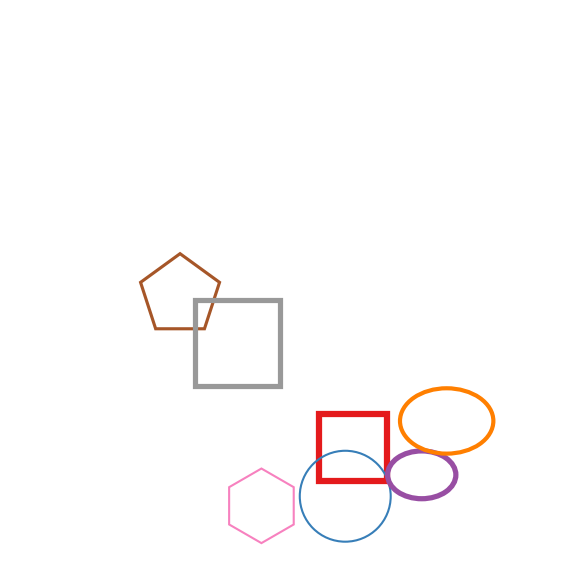[{"shape": "square", "thickness": 3, "radius": 0.29, "center": [0.611, 0.224]}, {"shape": "circle", "thickness": 1, "radius": 0.39, "center": [0.598, 0.14]}, {"shape": "oval", "thickness": 2.5, "radius": 0.3, "center": [0.73, 0.177]}, {"shape": "oval", "thickness": 2, "radius": 0.4, "center": [0.773, 0.27]}, {"shape": "pentagon", "thickness": 1.5, "radius": 0.36, "center": [0.312, 0.488]}, {"shape": "hexagon", "thickness": 1, "radius": 0.32, "center": [0.453, 0.123]}, {"shape": "square", "thickness": 2.5, "radius": 0.37, "center": [0.411, 0.405]}]